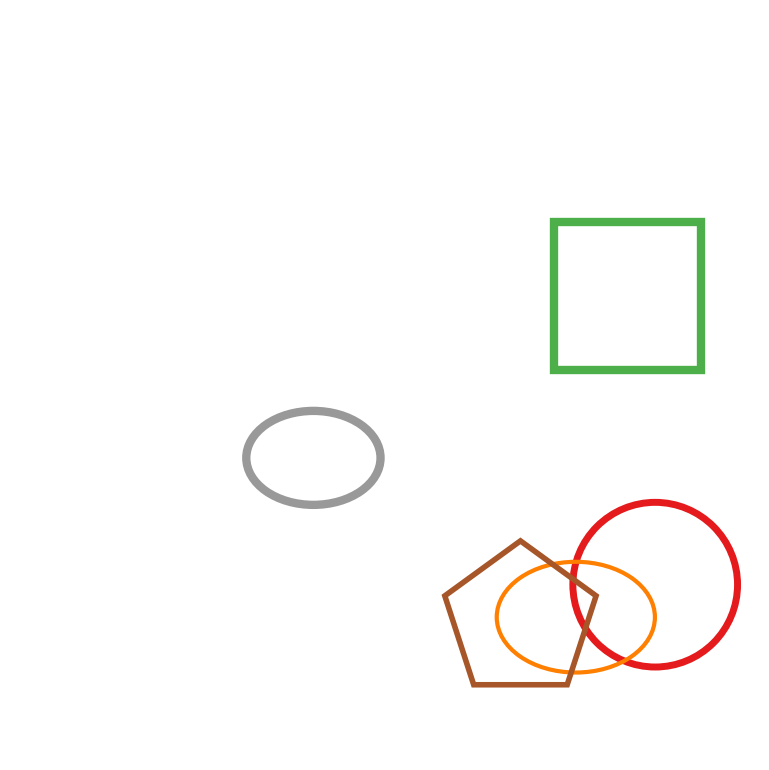[{"shape": "circle", "thickness": 2.5, "radius": 0.53, "center": [0.851, 0.241]}, {"shape": "square", "thickness": 3, "radius": 0.48, "center": [0.815, 0.616]}, {"shape": "oval", "thickness": 1.5, "radius": 0.51, "center": [0.748, 0.198]}, {"shape": "pentagon", "thickness": 2, "radius": 0.52, "center": [0.676, 0.194]}, {"shape": "oval", "thickness": 3, "radius": 0.44, "center": [0.407, 0.405]}]